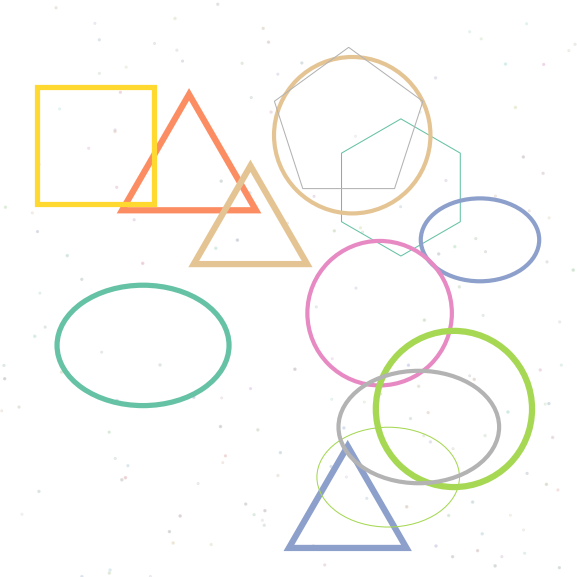[{"shape": "oval", "thickness": 2.5, "radius": 0.74, "center": [0.248, 0.401]}, {"shape": "hexagon", "thickness": 0.5, "radius": 0.59, "center": [0.694, 0.675]}, {"shape": "triangle", "thickness": 3, "radius": 0.67, "center": [0.327, 0.702]}, {"shape": "triangle", "thickness": 3, "radius": 0.59, "center": [0.602, 0.109]}, {"shape": "oval", "thickness": 2, "radius": 0.51, "center": [0.831, 0.584]}, {"shape": "circle", "thickness": 2, "radius": 0.63, "center": [0.657, 0.457]}, {"shape": "circle", "thickness": 3, "radius": 0.68, "center": [0.786, 0.291]}, {"shape": "oval", "thickness": 0.5, "radius": 0.62, "center": [0.672, 0.173]}, {"shape": "square", "thickness": 2.5, "radius": 0.51, "center": [0.166, 0.747]}, {"shape": "circle", "thickness": 2, "radius": 0.68, "center": [0.61, 0.765]}, {"shape": "triangle", "thickness": 3, "radius": 0.57, "center": [0.434, 0.599]}, {"shape": "oval", "thickness": 2, "radius": 0.7, "center": [0.725, 0.26]}, {"shape": "pentagon", "thickness": 0.5, "radius": 0.68, "center": [0.604, 0.782]}]